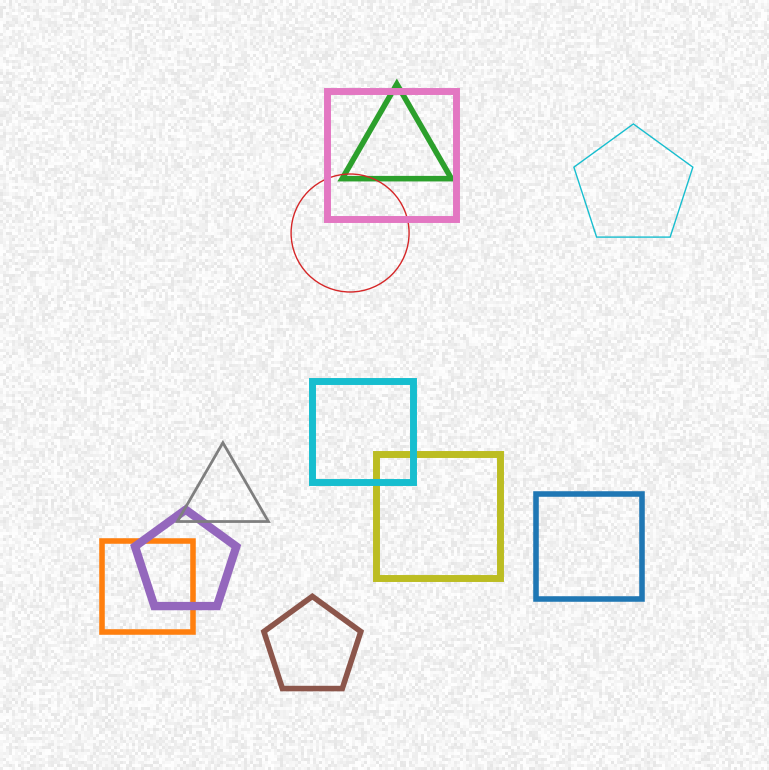[{"shape": "square", "thickness": 2, "radius": 0.34, "center": [0.765, 0.29]}, {"shape": "square", "thickness": 2, "radius": 0.29, "center": [0.192, 0.238]}, {"shape": "triangle", "thickness": 2, "radius": 0.41, "center": [0.515, 0.809]}, {"shape": "circle", "thickness": 0.5, "radius": 0.38, "center": [0.455, 0.697]}, {"shape": "pentagon", "thickness": 3, "radius": 0.35, "center": [0.241, 0.269]}, {"shape": "pentagon", "thickness": 2, "radius": 0.33, "center": [0.406, 0.159]}, {"shape": "square", "thickness": 2.5, "radius": 0.42, "center": [0.509, 0.799]}, {"shape": "triangle", "thickness": 1, "radius": 0.34, "center": [0.289, 0.357]}, {"shape": "square", "thickness": 2.5, "radius": 0.4, "center": [0.568, 0.33]}, {"shape": "pentagon", "thickness": 0.5, "radius": 0.41, "center": [0.823, 0.758]}, {"shape": "square", "thickness": 2.5, "radius": 0.33, "center": [0.471, 0.44]}]